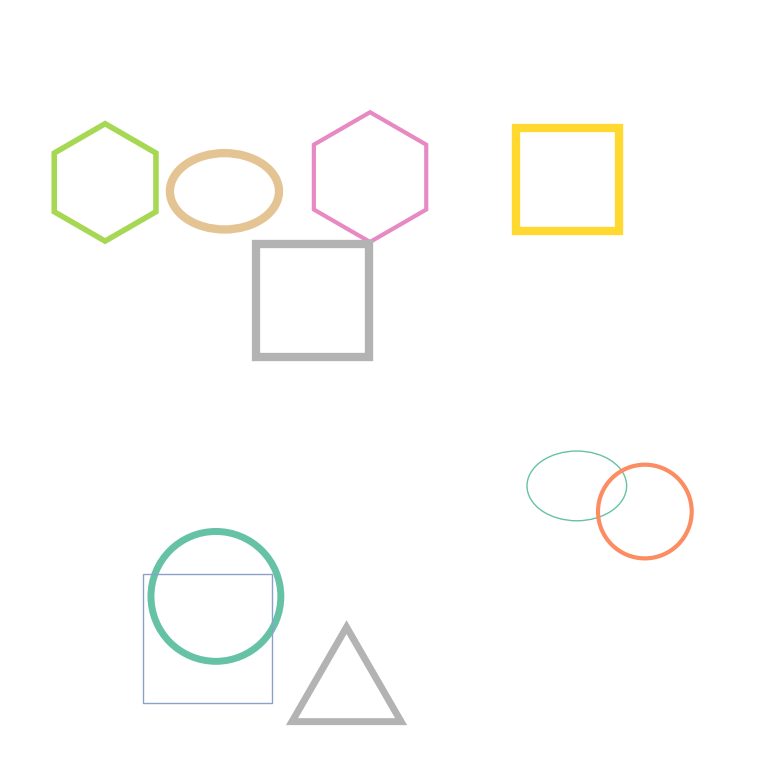[{"shape": "oval", "thickness": 0.5, "radius": 0.32, "center": [0.749, 0.369]}, {"shape": "circle", "thickness": 2.5, "radius": 0.42, "center": [0.28, 0.225]}, {"shape": "circle", "thickness": 1.5, "radius": 0.3, "center": [0.837, 0.336]}, {"shape": "square", "thickness": 0.5, "radius": 0.42, "center": [0.269, 0.171]}, {"shape": "hexagon", "thickness": 1.5, "radius": 0.42, "center": [0.481, 0.77]}, {"shape": "hexagon", "thickness": 2, "radius": 0.38, "center": [0.137, 0.763]}, {"shape": "square", "thickness": 3, "radius": 0.33, "center": [0.737, 0.767]}, {"shape": "oval", "thickness": 3, "radius": 0.35, "center": [0.292, 0.752]}, {"shape": "square", "thickness": 3, "radius": 0.37, "center": [0.406, 0.61]}, {"shape": "triangle", "thickness": 2.5, "radius": 0.41, "center": [0.45, 0.104]}]